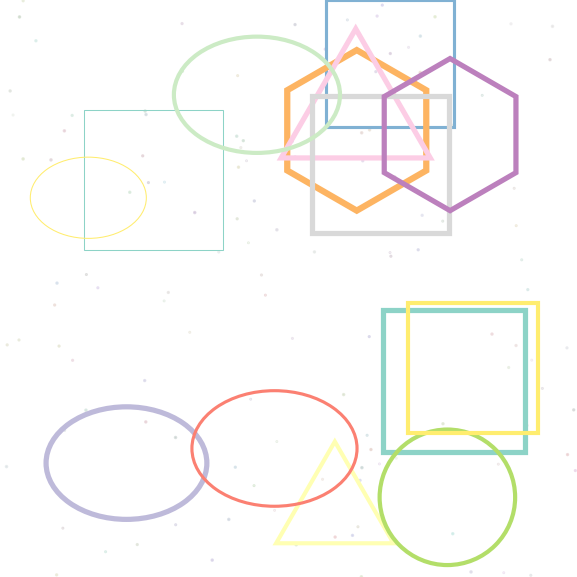[{"shape": "square", "thickness": 0.5, "radius": 0.6, "center": [0.266, 0.687]}, {"shape": "square", "thickness": 2.5, "radius": 0.61, "center": [0.786, 0.339]}, {"shape": "triangle", "thickness": 2, "radius": 0.59, "center": [0.58, 0.117]}, {"shape": "oval", "thickness": 2.5, "radius": 0.7, "center": [0.219, 0.197]}, {"shape": "oval", "thickness": 1.5, "radius": 0.71, "center": [0.475, 0.223]}, {"shape": "square", "thickness": 1.5, "radius": 0.55, "center": [0.675, 0.889]}, {"shape": "hexagon", "thickness": 3, "radius": 0.69, "center": [0.618, 0.773]}, {"shape": "circle", "thickness": 2, "radius": 0.59, "center": [0.775, 0.138]}, {"shape": "triangle", "thickness": 2.5, "radius": 0.75, "center": [0.616, 0.8]}, {"shape": "square", "thickness": 2.5, "radius": 0.59, "center": [0.659, 0.715]}, {"shape": "hexagon", "thickness": 2.5, "radius": 0.66, "center": [0.779, 0.766]}, {"shape": "oval", "thickness": 2, "radius": 0.72, "center": [0.445, 0.835]}, {"shape": "oval", "thickness": 0.5, "radius": 0.5, "center": [0.153, 0.657]}, {"shape": "square", "thickness": 2, "radius": 0.56, "center": [0.819, 0.362]}]